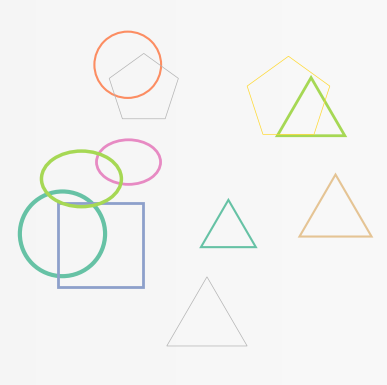[{"shape": "circle", "thickness": 3, "radius": 0.55, "center": [0.161, 0.393]}, {"shape": "triangle", "thickness": 1.5, "radius": 0.41, "center": [0.589, 0.399]}, {"shape": "circle", "thickness": 1.5, "radius": 0.43, "center": [0.33, 0.832]}, {"shape": "square", "thickness": 2, "radius": 0.54, "center": [0.259, 0.363]}, {"shape": "oval", "thickness": 2, "radius": 0.41, "center": [0.332, 0.579]}, {"shape": "oval", "thickness": 2.5, "radius": 0.52, "center": [0.21, 0.535]}, {"shape": "triangle", "thickness": 2, "radius": 0.5, "center": [0.803, 0.698]}, {"shape": "pentagon", "thickness": 0.5, "radius": 0.56, "center": [0.744, 0.742]}, {"shape": "triangle", "thickness": 1.5, "radius": 0.54, "center": [0.866, 0.439]}, {"shape": "triangle", "thickness": 0.5, "radius": 0.6, "center": [0.534, 0.161]}, {"shape": "pentagon", "thickness": 0.5, "radius": 0.47, "center": [0.371, 0.767]}]